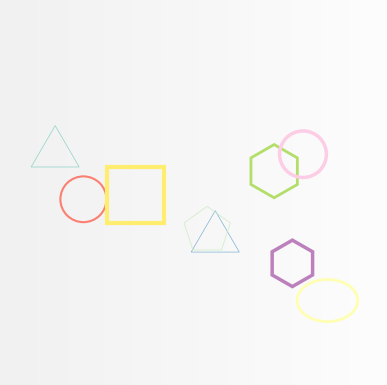[{"shape": "triangle", "thickness": 0.5, "radius": 0.36, "center": [0.142, 0.602]}, {"shape": "oval", "thickness": 2, "radius": 0.39, "center": [0.845, 0.219]}, {"shape": "circle", "thickness": 1.5, "radius": 0.3, "center": [0.215, 0.482]}, {"shape": "triangle", "thickness": 0.5, "radius": 0.36, "center": [0.555, 0.381]}, {"shape": "hexagon", "thickness": 2, "radius": 0.35, "center": [0.707, 0.555]}, {"shape": "circle", "thickness": 2.5, "radius": 0.3, "center": [0.782, 0.599]}, {"shape": "hexagon", "thickness": 2.5, "radius": 0.3, "center": [0.755, 0.316]}, {"shape": "pentagon", "thickness": 0.5, "radius": 0.31, "center": [0.535, 0.401]}, {"shape": "square", "thickness": 3, "radius": 0.36, "center": [0.349, 0.494]}]